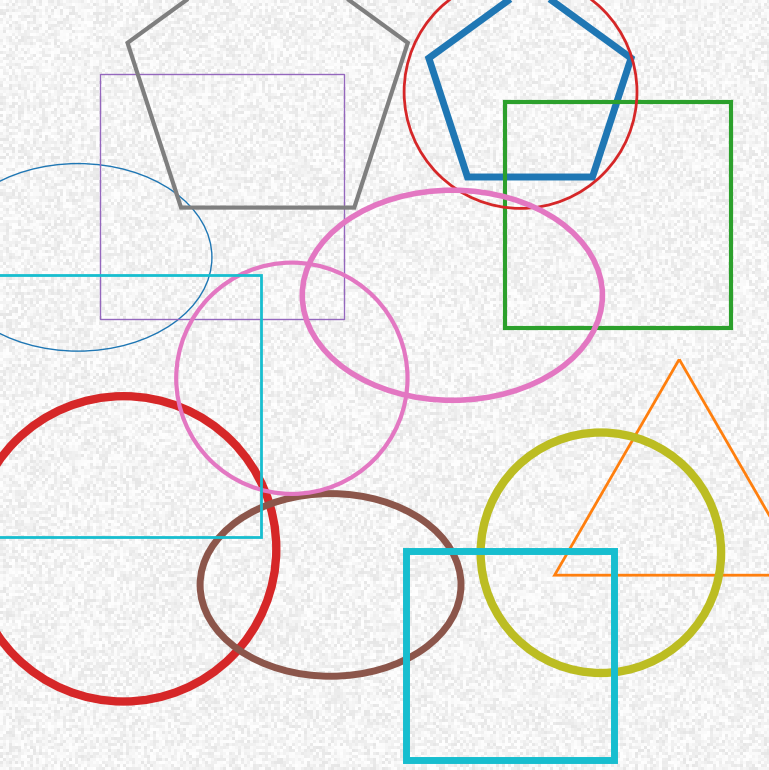[{"shape": "oval", "thickness": 0.5, "radius": 0.87, "center": [0.101, 0.666]}, {"shape": "pentagon", "thickness": 2.5, "radius": 0.69, "center": [0.688, 0.882]}, {"shape": "triangle", "thickness": 1, "radius": 0.93, "center": [0.882, 0.346]}, {"shape": "square", "thickness": 1.5, "radius": 0.73, "center": [0.803, 0.721]}, {"shape": "circle", "thickness": 1, "radius": 0.76, "center": [0.676, 0.881]}, {"shape": "circle", "thickness": 3, "radius": 0.99, "center": [0.161, 0.287]}, {"shape": "square", "thickness": 0.5, "radius": 0.79, "center": [0.288, 0.745]}, {"shape": "oval", "thickness": 2.5, "radius": 0.85, "center": [0.429, 0.24]}, {"shape": "circle", "thickness": 1.5, "radius": 0.75, "center": [0.379, 0.509]}, {"shape": "oval", "thickness": 2, "radius": 0.97, "center": [0.587, 0.617]}, {"shape": "pentagon", "thickness": 1.5, "radius": 0.96, "center": [0.348, 0.885]}, {"shape": "circle", "thickness": 3, "radius": 0.78, "center": [0.78, 0.282]}, {"shape": "square", "thickness": 1, "radius": 0.85, "center": [0.168, 0.473]}, {"shape": "square", "thickness": 2.5, "radius": 0.68, "center": [0.663, 0.148]}]